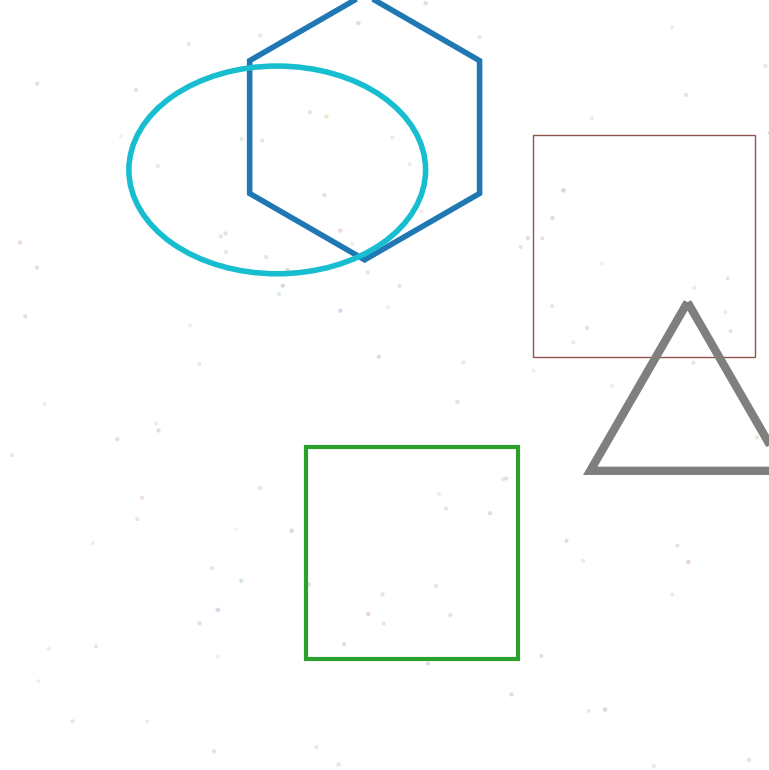[{"shape": "hexagon", "thickness": 2, "radius": 0.86, "center": [0.474, 0.835]}, {"shape": "square", "thickness": 1.5, "radius": 0.69, "center": [0.535, 0.282]}, {"shape": "square", "thickness": 0.5, "radius": 0.72, "center": [0.837, 0.68]}, {"shape": "triangle", "thickness": 3, "radius": 0.73, "center": [0.893, 0.462]}, {"shape": "oval", "thickness": 2, "radius": 0.96, "center": [0.36, 0.779]}]